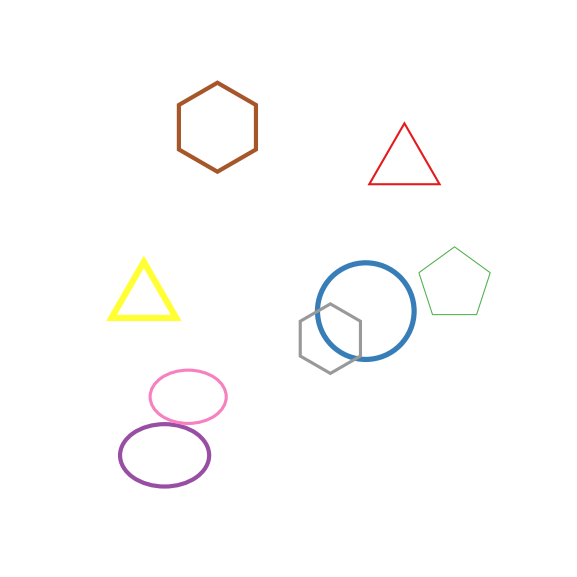[{"shape": "triangle", "thickness": 1, "radius": 0.35, "center": [0.7, 0.715]}, {"shape": "circle", "thickness": 2.5, "radius": 0.42, "center": [0.633, 0.46]}, {"shape": "pentagon", "thickness": 0.5, "radius": 0.32, "center": [0.787, 0.507]}, {"shape": "oval", "thickness": 2, "radius": 0.39, "center": [0.285, 0.211]}, {"shape": "triangle", "thickness": 3, "radius": 0.32, "center": [0.249, 0.481]}, {"shape": "hexagon", "thickness": 2, "radius": 0.39, "center": [0.376, 0.779]}, {"shape": "oval", "thickness": 1.5, "radius": 0.33, "center": [0.326, 0.312]}, {"shape": "hexagon", "thickness": 1.5, "radius": 0.3, "center": [0.572, 0.413]}]